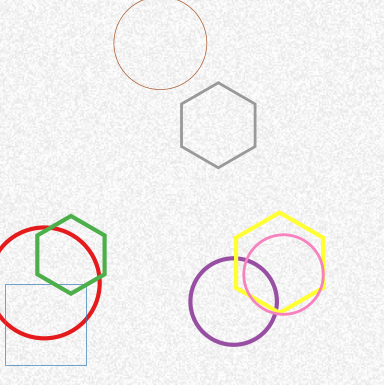[{"shape": "circle", "thickness": 3, "radius": 0.72, "center": [0.115, 0.265]}, {"shape": "square", "thickness": 0.5, "radius": 0.52, "center": [0.118, 0.157]}, {"shape": "hexagon", "thickness": 3, "radius": 0.5, "center": [0.184, 0.338]}, {"shape": "circle", "thickness": 3, "radius": 0.56, "center": [0.607, 0.217]}, {"shape": "hexagon", "thickness": 3, "radius": 0.65, "center": [0.726, 0.318]}, {"shape": "circle", "thickness": 0.5, "radius": 0.6, "center": [0.417, 0.888]}, {"shape": "circle", "thickness": 2, "radius": 0.52, "center": [0.737, 0.287]}, {"shape": "hexagon", "thickness": 2, "radius": 0.55, "center": [0.567, 0.675]}]